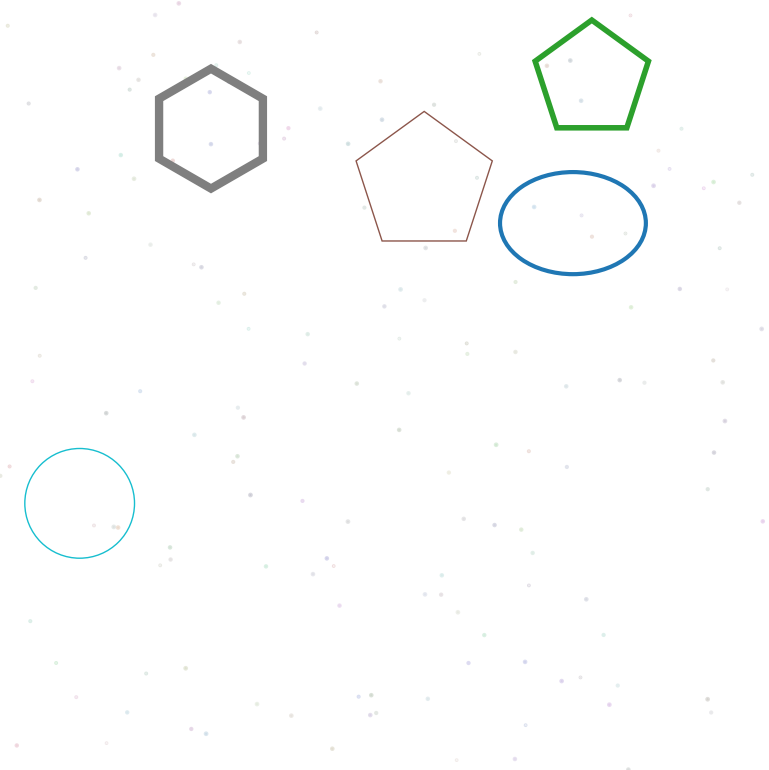[{"shape": "oval", "thickness": 1.5, "radius": 0.47, "center": [0.744, 0.71]}, {"shape": "pentagon", "thickness": 2, "radius": 0.39, "center": [0.769, 0.897]}, {"shape": "pentagon", "thickness": 0.5, "radius": 0.47, "center": [0.551, 0.762]}, {"shape": "hexagon", "thickness": 3, "radius": 0.39, "center": [0.274, 0.833]}, {"shape": "circle", "thickness": 0.5, "radius": 0.36, "center": [0.103, 0.346]}]